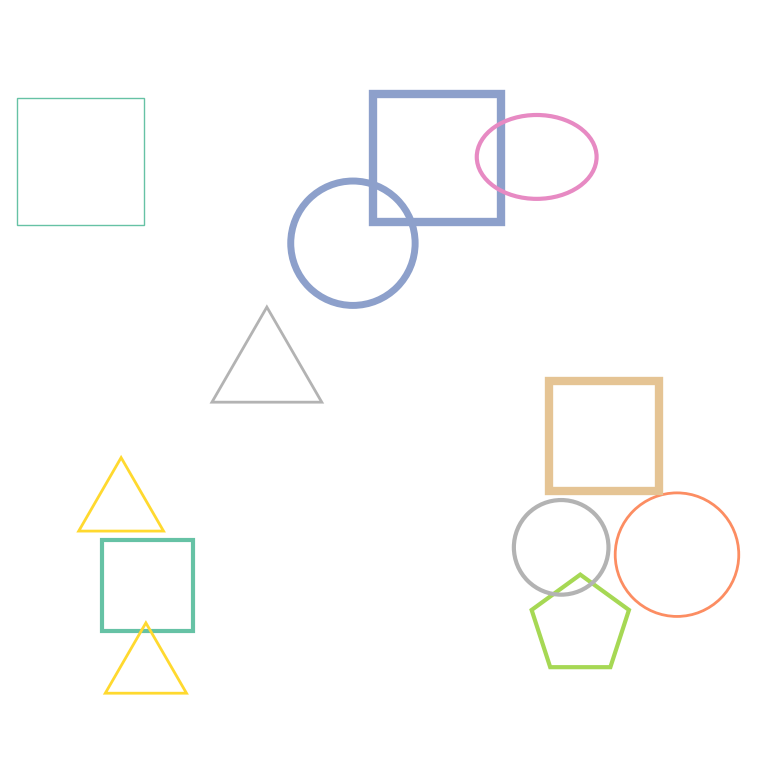[{"shape": "square", "thickness": 1.5, "radius": 0.29, "center": [0.191, 0.24]}, {"shape": "square", "thickness": 0.5, "radius": 0.41, "center": [0.104, 0.79]}, {"shape": "circle", "thickness": 1, "radius": 0.4, "center": [0.879, 0.28]}, {"shape": "square", "thickness": 3, "radius": 0.41, "center": [0.567, 0.795]}, {"shape": "circle", "thickness": 2.5, "radius": 0.4, "center": [0.458, 0.684]}, {"shape": "oval", "thickness": 1.5, "radius": 0.39, "center": [0.697, 0.796]}, {"shape": "pentagon", "thickness": 1.5, "radius": 0.33, "center": [0.754, 0.187]}, {"shape": "triangle", "thickness": 1, "radius": 0.3, "center": [0.189, 0.13]}, {"shape": "triangle", "thickness": 1, "radius": 0.32, "center": [0.157, 0.342]}, {"shape": "square", "thickness": 3, "radius": 0.36, "center": [0.784, 0.434]}, {"shape": "triangle", "thickness": 1, "radius": 0.41, "center": [0.347, 0.519]}, {"shape": "circle", "thickness": 1.5, "radius": 0.31, "center": [0.729, 0.289]}]